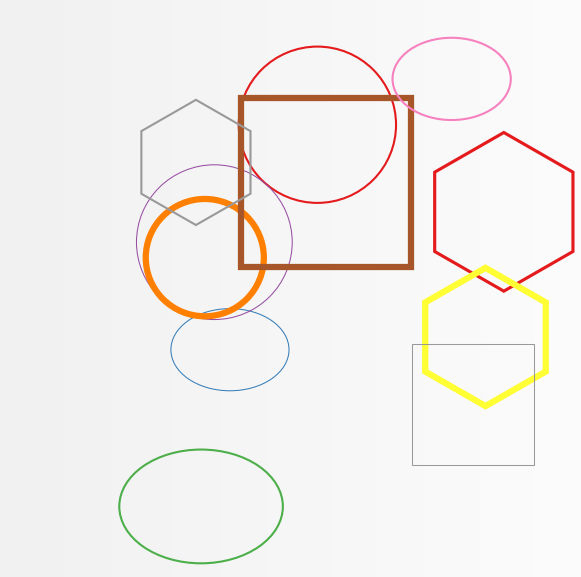[{"shape": "hexagon", "thickness": 1.5, "radius": 0.69, "center": [0.867, 0.632]}, {"shape": "circle", "thickness": 1, "radius": 0.68, "center": [0.546, 0.783]}, {"shape": "oval", "thickness": 0.5, "radius": 0.51, "center": [0.396, 0.394]}, {"shape": "oval", "thickness": 1, "radius": 0.7, "center": [0.346, 0.122]}, {"shape": "circle", "thickness": 0.5, "radius": 0.67, "center": [0.369, 0.58]}, {"shape": "circle", "thickness": 3, "radius": 0.51, "center": [0.352, 0.553]}, {"shape": "hexagon", "thickness": 3, "radius": 0.6, "center": [0.835, 0.416]}, {"shape": "square", "thickness": 3, "radius": 0.73, "center": [0.561, 0.683]}, {"shape": "oval", "thickness": 1, "radius": 0.51, "center": [0.777, 0.863]}, {"shape": "square", "thickness": 0.5, "radius": 0.52, "center": [0.813, 0.299]}, {"shape": "hexagon", "thickness": 1, "radius": 0.54, "center": [0.337, 0.718]}]